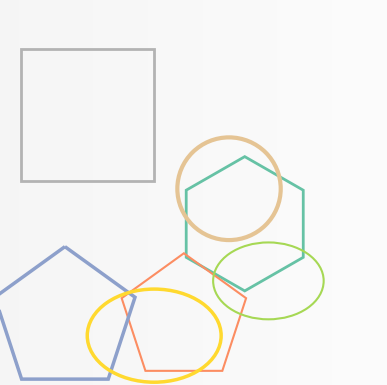[{"shape": "hexagon", "thickness": 2, "radius": 0.87, "center": [0.632, 0.419]}, {"shape": "pentagon", "thickness": 1.5, "radius": 0.84, "center": [0.475, 0.173]}, {"shape": "pentagon", "thickness": 2.5, "radius": 0.95, "center": [0.168, 0.169]}, {"shape": "oval", "thickness": 1.5, "radius": 0.71, "center": [0.693, 0.27]}, {"shape": "oval", "thickness": 2.5, "radius": 0.86, "center": [0.398, 0.128]}, {"shape": "circle", "thickness": 3, "radius": 0.67, "center": [0.591, 0.51]}, {"shape": "square", "thickness": 2, "radius": 0.86, "center": [0.226, 0.702]}]